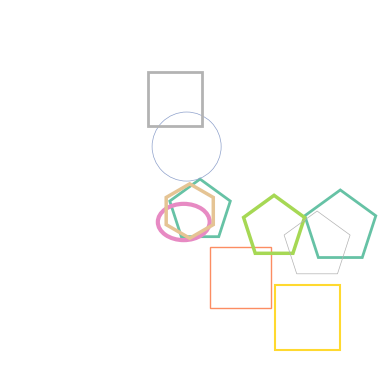[{"shape": "pentagon", "thickness": 2, "radius": 0.41, "center": [0.52, 0.452]}, {"shape": "pentagon", "thickness": 2, "radius": 0.49, "center": [0.884, 0.41]}, {"shape": "square", "thickness": 1, "radius": 0.4, "center": [0.625, 0.28]}, {"shape": "circle", "thickness": 0.5, "radius": 0.45, "center": [0.485, 0.619]}, {"shape": "oval", "thickness": 3, "radius": 0.34, "center": [0.477, 0.423]}, {"shape": "pentagon", "thickness": 2.5, "radius": 0.42, "center": [0.712, 0.409]}, {"shape": "square", "thickness": 1.5, "radius": 0.42, "center": [0.8, 0.174]}, {"shape": "hexagon", "thickness": 2.5, "radius": 0.35, "center": [0.493, 0.452]}, {"shape": "pentagon", "thickness": 0.5, "radius": 0.45, "center": [0.824, 0.362]}, {"shape": "square", "thickness": 2, "radius": 0.35, "center": [0.455, 0.743]}]